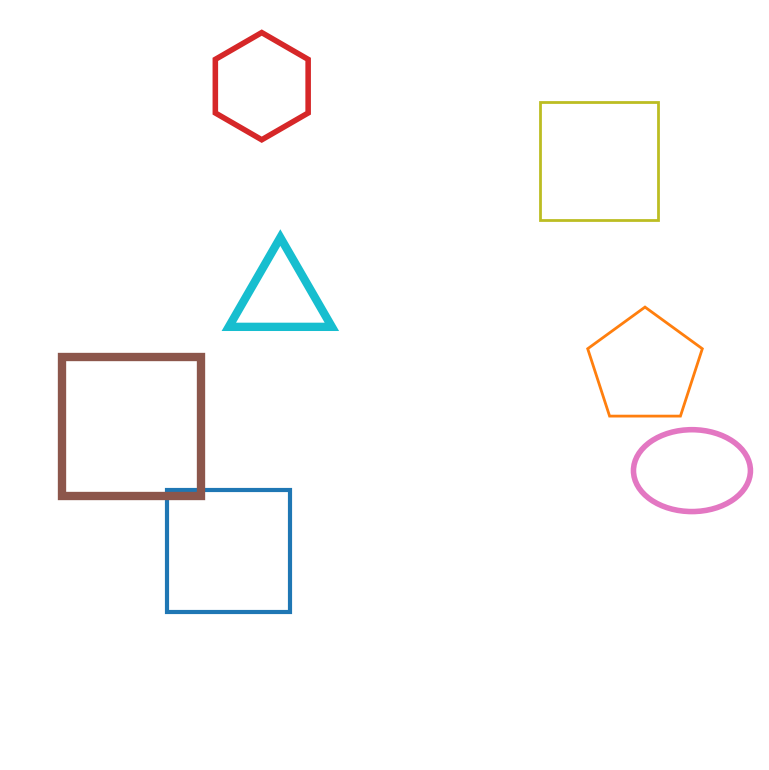[{"shape": "square", "thickness": 1.5, "radius": 0.4, "center": [0.297, 0.284]}, {"shape": "pentagon", "thickness": 1, "radius": 0.39, "center": [0.838, 0.523]}, {"shape": "hexagon", "thickness": 2, "radius": 0.35, "center": [0.34, 0.888]}, {"shape": "square", "thickness": 3, "radius": 0.45, "center": [0.171, 0.446]}, {"shape": "oval", "thickness": 2, "radius": 0.38, "center": [0.899, 0.389]}, {"shape": "square", "thickness": 1, "radius": 0.38, "center": [0.778, 0.791]}, {"shape": "triangle", "thickness": 3, "radius": 0.39, "center": [0.364, 0.614]}]